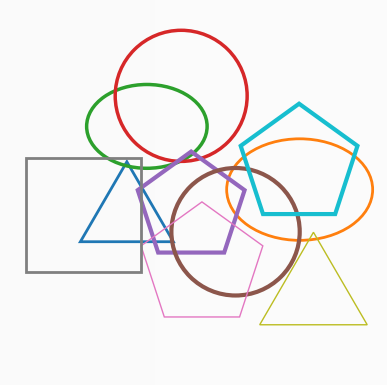[{"shape": "triangle", "thickness": 2, "radius": 0.69, "center": [0.327, 0.441]}, {"shape": "oval", "thickness": 2, "radius": 0.94, "center": [0.773, 0.508]}, {"shape": "oval", "thickness": 2.5, "radius": 0.78, "center": [0.379, 0.672]}, {"shape": "circle", "thickness": 2.5, "radius": 0.85, "center": [0.468, 0.751]}, {"shape": "pentagon", "thickness": 3, "radius": 0.72, "center": [0.493, 0.461]}, {"shape": "circle", "thickness": 3, "radius": 0.83, "center": [0.608, 0.398]}, {"shape": "pentagon", "thickness": 1, "radius": 0.83, "center": [0.521, 0.31]}, {"shape": "square", "thickness": 2, "radius": 0.74, "center": [0.216, 0.442]}, {"shape": "triangle", "thickness": 1, "radius": 0.8, "center": [0.809, 0.237]}, {"shape": "pentagon", "thickness": 3, "radius": 0.79, "center": [0.772, 0.572]}]